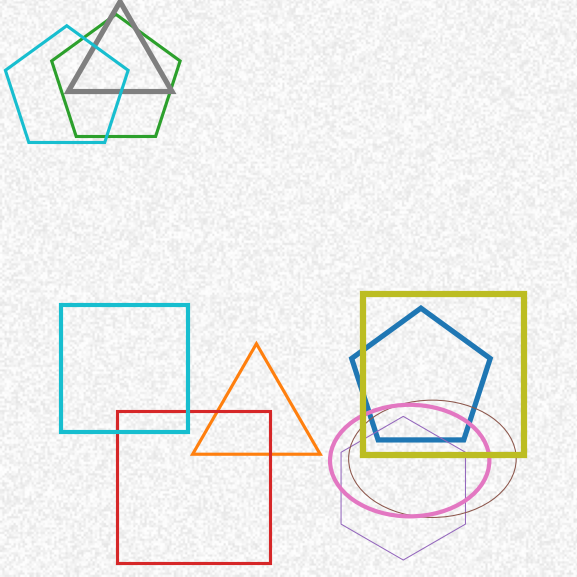[{"shape": "pentagon", "thickness": 2.5, "radius": 0.63, "center": [0.729, 0.339]}, {"shape": "triangle", "thickness": 1.5, "radius": 0.64, "center": [0.444, 0.276]}, {"shape": "pentagon", "thickness": 1.5, "radius": 0.58, "center": [0.201, 0.857]}, {"shape": "square", "thickness": 1.5, "radius": 0.66, "center": [0.335, 0.156]}, {"shape": "hexagon", "thickness": 0.5, "radius": 0.62, "center": [0.698, 0.154]}, {"shape": "oval", "thickness": 0.5, "radius": 0.73, "center": [0.749, 0.205]}, {"shape": "oval", "thickness": 2, "radius": 0.69, "center": [0.709, 0.202]}, {"shape": "triangle", "thickness": 2.5, "radius": 0.52, "center": [0.208, 0.893]}, {"shape": "square", "thickness": 3, "radius": 0.7, "center": [0.768, 0.35]}, {"shape": "pentagon", "thickness": 1.5, "radius": 0.56, "center": [0.116, 0.843]}, {"shape": "square", "thickness": 2, "radius": 0.55, "center": [0.215, 0.362]}]